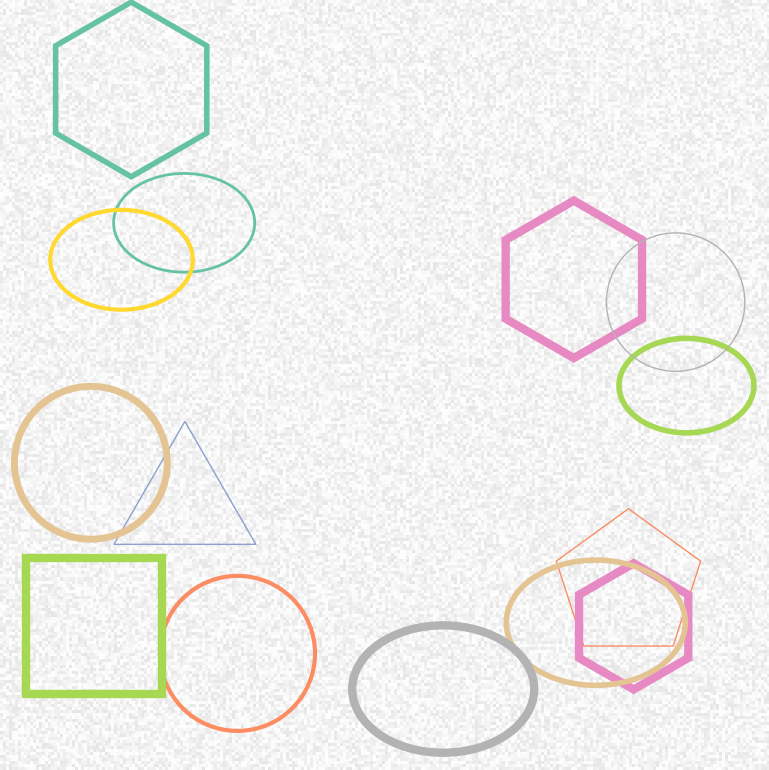[{"shape": "hexagon", "thickness": 2, "radius": 0.57, "center": [0.17, 0.884]}, {"shape": "oval", "thickness": 1, "radius": 0.46, "center": [0.239, 0.711]}, {"shape": "pentagon", "thickness": 0.5, "radius": 0.49, "center": [0.816, 0.241]}, {"shape": "circle", "thickness": 1.5, "radius": 0.5, "center": [0.308, 0.151]}, {"shape": "triangle", "thickness": 0.5, "radius": 0.53, "center": [0.24, 0.346]}, {"shape": "hexagon", "thickness": 3, "radius": 0.51, "center": [0.745, 0.637]}, {"shape": "hexagon", "thickness": 3, "radius": 0.41, "center": [0.823, 0.187]}, {"shape": "oval", "thickness": 2, "radius": 0.44, "center": [0.892, 0.499]}, {"shape": "square", "thickness": 3, "radius": 0.44, "center": [0.122, 0.187]}, {"shape": "oval", "thickness": 1.5, "radius": 0.46, "center": [0.158, 0.663]}, {"shape": "circle", "thickness": 2.5, "radius": 0.5, "center": [0.118, 0.399]}, {"shape": "oval", "thickness": 2, "radius": 0.58, "center": [0.774, 0.191]}, {"shape": "circle", "thickness": 0.5, "radius": 0.45, "center": [0.877, 0.608]}, {"shape": "oval", "thickness": 3, "radius": 0.59, "center": [0.576, 0.105]}]